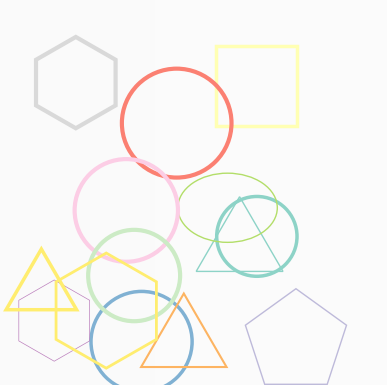[{"shape": "circle", "thickness": 2.5, "radius": 0.52, "center": [0.663, 0.386]}, {"shape": "triangle", "thickness": 1, "radius": 0.65, "center": [0.618, 0.36]}, {"shape": "square", "thickness": 2.5, "radius": 0.52, "center": [0.661, 0.777]}, {"shape": "pentagon", "thickness": 1, "radius": 0.69, "center": [0.764, 0.113]}, {"shape": "circle", "thickness": 3, "radius": 0.71, "center": [0.456, 0.68]}, {"shape": "circle", "thickness": 2.5, "radius": 0.65, "center": [0.365, 0.113]}, {"shape": "triangle", "thickness": 1.5, "radius": 0.64, "center": [0.474, 0.11]}, {"shape": "oval", "thickness": 1, "radius": 0.64, "center": [0.587, 0.46]}, {"shape": "circle", "thickness": 3, "radius": 0.67, "center": [0.326, 0.453]}, {"shape": "hexagon", "thickness": 3, "radius": 0.59, "center": [0.196, 0.785]}, {"shape": "hexagon", "thickness": 0.5, "radius": 0.53, "center": [0.14, 0.167]}, {"shape": "circle", "thickness": 3, "radius": 0.59, "center": [0.346, 0.284]}, {"shape": "triangle", "thickness": 2.5, "radius": 0.53, "center": [0.107, 0.248]}, {"shape": "hexagon", "thickness": 2, "radius": 0.75, "center": [0.274, 0.193]}]